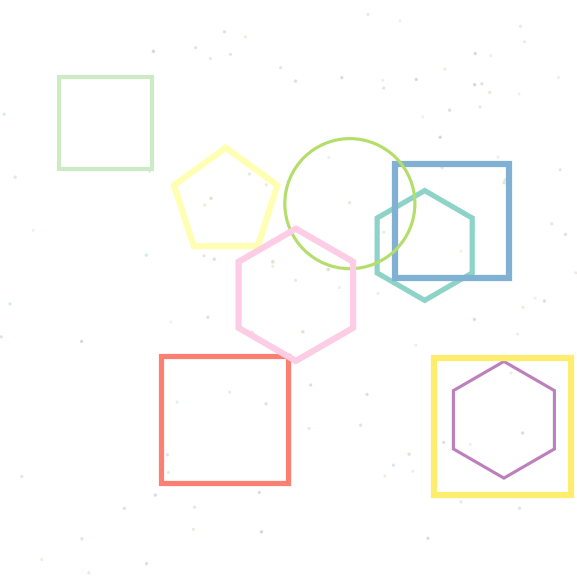[{"shape": "hexagon", "thickness": 2.5, "radius": 0.48, "center": [0.735, 0.574]}, {"shape": "pentagon", "thickness": 3, "radius": 0.47, "center": [0.391, 0.649]}, {"shape": "square", "thickness": 2.5, "radius": 0.55, "center": [0.388, 0.273]}, {"shape": "square", "thickness": 3, "radius": 0.49, "center": [0.782, 0.617]}, {"shape": "circle", "thickness": 1.5, "radius": 0.56, "center": [0.606, 0.646]}, {"shape": "hexagon", "thickness": 3, "radius": 0.57, "center": [0.512, 0.489]}, {"shape": "hexagon", "thickness": 1.5, "radius": 0.51, "center": [0.873, 0.272]}, {"shape": "square", "thickness": 2, "radius": 0.4, "center": [0.182, 0.786]}, {"shape": "square", "thickness": 3, "radius": 0.6, "center": [0.87, 0.26]}]